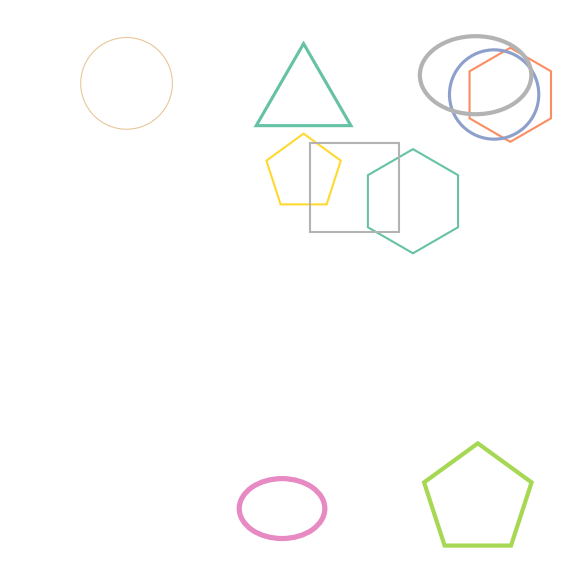[{"shape": "triangle", "thickness": 1.5, "radius": 0.47, "center": [0.526, 0.829]}, {"shape": "hexagon", "thickness": 1, "radius": 0.45, "center": [0.715, 0.651]}, {"shape": "hexagon", "thickness": 1, "radius": 0.41, "center": [0.884, 0.835]}, {"shape": "circle", "thickness": 1.5, "radius": 0.39, "center": [0.856, 0.836]}, {"shape": "oval", "thickness": 2.5, "radius": 0.37, "center": [0.488, 0.118]}, {"shape": "pentagon", "thickness": 2, "radius": 0.49, "center": [0.827, 0.134]}, {"shape": "pentagon", "thickness": 1, "radius": 0.34, "center": [0.526, 0.7]}, {"shape": "circle", "thickness": 0.5, "radius": 0.4, "center": [0.219, 0.855]}, {"shape": "oval", "thickness": 2, "radius": 0.48, "center": [0.824, 0.869]}, {"shape": "square", "thickness": 1, "radius": 0.38, "center": [0.614, 0.674]}]